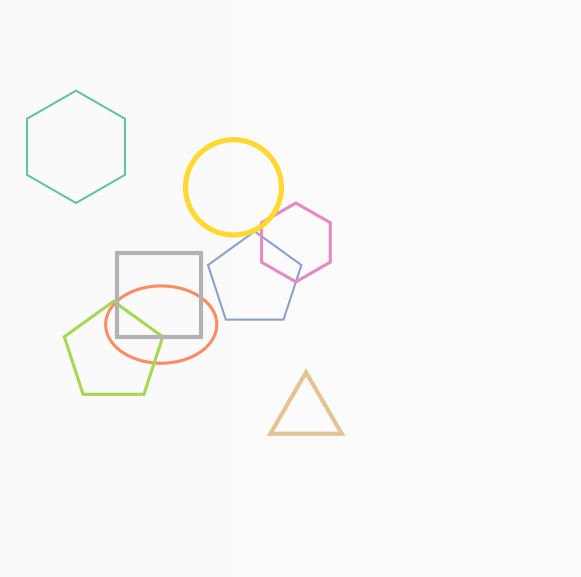[{"shape": "hexagon", "thickness": 1, "radius": 0.49, "center": [0.131, 0.745]}, {"shape": "oval", "thickness": 1.5, "radius": 0.48, "center": [0.277, 0.437]}, {"shape": "pentagon", "thickness": 1, "radius": 0.42, "center": [0.438, 0.514]}, {"shape": "hexagon", "thickness": 1.5, "radius": 0.34, "center": [0.509, 0.579]}, {"shape": "pentagon", "thickness": 1.5, "radius": 0.45, "center": [0.195, 0.388]}, {"shape": "circle", "thickness": 2.5, "radius": 0.41, "center": [0.402, 0.675]}, {"shape": "triangle", "thickness": 2, "radius": 0.35, "center": [0.527, 0.284]}, {"shape": "square", "thickness": 2, "radius": 0.36, "center": [0.274, 0.488]}]